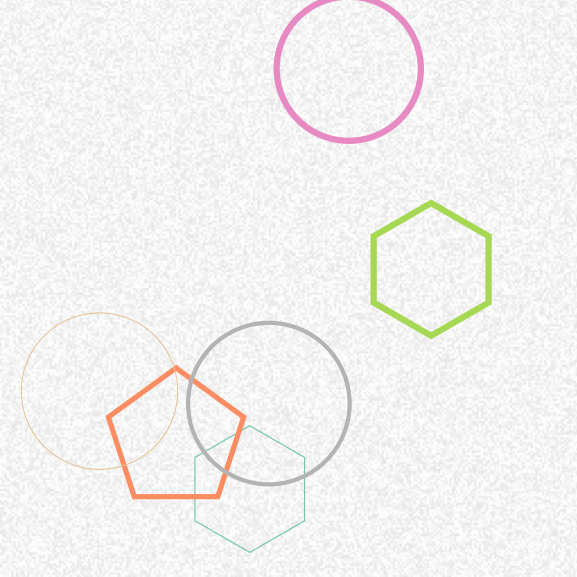[{"shape": "hexagon", "thickness": 0.5, "radius": 0.55, "center": [0.432, 0.152]}, {"shape": "pentagon", "thickness": 2.5, "radius": 0.62, "center": [0.305, 0.239]}, {"shape": "circle", "thickness": 3, "radius": 0.62, "center": [0.604, 0.88]}, {"shape": "hexagon", "thickness": 3, "radius": 0.57, "center": [0.747, 0.533]}, {"shape": "circle", "thickness": 0.5, "radius": 0.68, "center": [0.172, 0.322]}, {"shape": "circle", "thickness": 2, "radius": 0.7, "center": [0.466, 0.3]}]